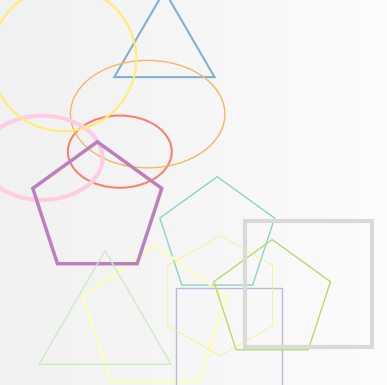[{"shape": "pentagon", "thickness": 1, "radius": 0.78, "center": [0.561, 0.385]}, {"shape": "pentagon", "thickness": 1.5, "radius": 0.98, "center": [0.4, 0.168]}, {"shape": "square", "thickness": 1, "radius": 0.68, "center": [0.59, 0.115]}, {"shape": "oval", "thickness": 1.5, "radius": 0.67, "center": [0.309, 0.606]}, {"shape": "triangle", "thickness": 1.5, "radius": 0.75, "center": [0.424, 0.874]}, {"shape": "oval", "thickness": 1, "radius": 1.0, "center": [0.381, 0.704]}, {"shape": "pentagon", "thickness": 1, "radius": 0.79, "center": [0.702, 0.219]}, {"shape": "oval", "thickness": 3, "radius": 0.78, "center": [0.109, 0.59]}, {"shape": "square", "thickness": 3, "radius": 0.82, "center": [0.796, 0.262]}, {"shape": "pentagon", "thickness": 2.5, "radius": 0.87, "center": [0.251, 0.457]}, {"shape": "triangle", "thickness": 1, "radius": 0.98, "center": [0.271, 0.152]}, {"shape": "circle", "thickness": 1.5, "radius": 0.94, "center": [0.164, 0.847]}, {"shape": "hexagon", "thickness": 0.5, "radius": 0.78, "center": [0.568, 0.232]}]